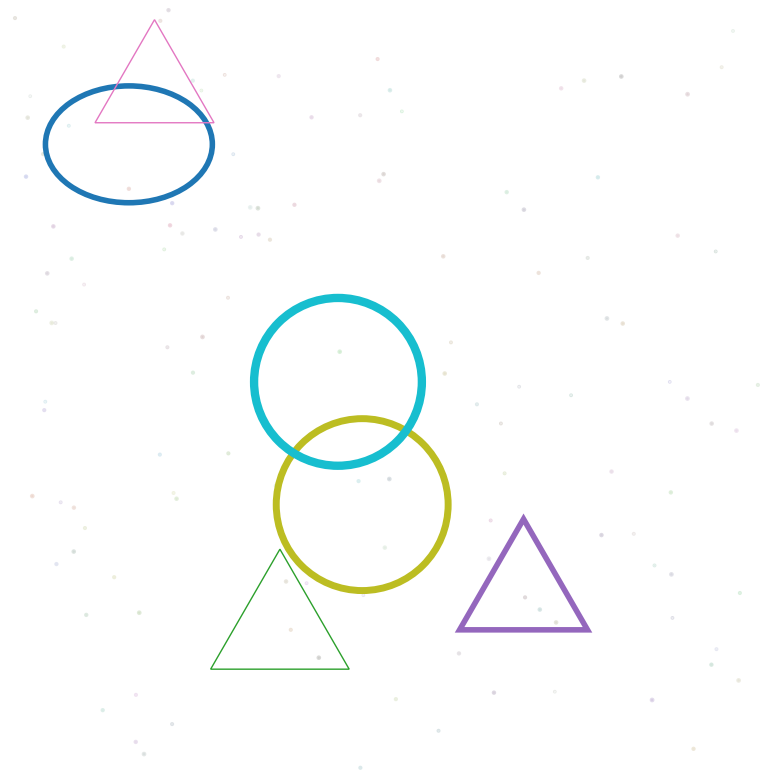[{"shape": "oval", "thickness": 2, "radius": 0.54, "center": [0.167, 0.813]}, {"shape": "triangle", "thickness": 0.5, "radius": 0.52, "center": [0.364, 0.183]}, {"shape": "triangle", "thickness": 2, "radius": 0.48, "center": [0.68, 0.23]}, {"shape": "triangle", "thickness": 0.5, "radius": 0.45, "center": [0.201, 0.885]}, {"shape": "circle", "thickness": 2.5, "radius": 0.56, "center": [0.47, 0.345]}, {"shape": "circle", "thickness": 3, "radius": 0.54, "center": [0.439, 0.504]}]